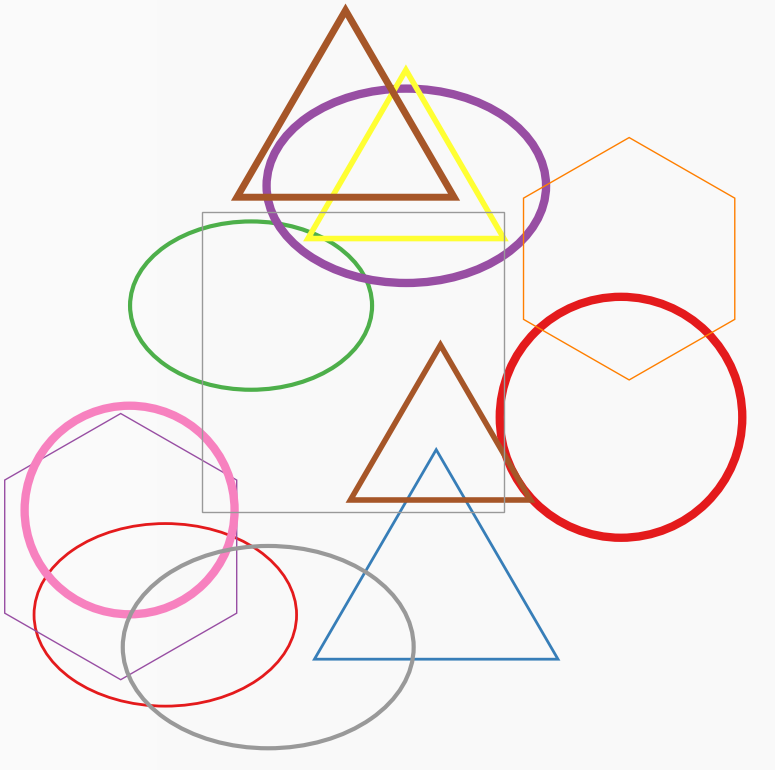[{"shape": "circle", "thickness": 3, "radius": 0.78, "center": [0.801, 0.458]}, {"shape": "oval", "thickness": 1, "radius": 0.85, "center": [0.213, 0.201]}, {"shape": "triangle", "thickness": 1, "radius": 0.91, "center": [0.563, 0.235]}, {"shape": "oval", "thickness": 1.5, "radius": 0.78, "center": [0.324, 0.603]}, {"shape": "hexagon", "thickness": 0.5, "radius": 0.86, "center": [0.156, 0.29]}, {"shape": "oval", "thickness": 3, "radius": 0.9, "center": [0.524, 0.759]}, {"shape": "hexagon", "thickness": 0.5, "radius": 0.79, "center": [0.812, 0.664]}, {"shape": "triangle", "thickness": 2, "radius": 0.73, "center": [0.524, 0.763]}, {"shape": "triangle", "thickness": 2, "radius": 0.67, "center": [0.568, 0.418]}, {"shape": "triangle", "thickness": 2.5, "radius": 0.81, "center": [0.446, 0.825]}, {"shape": "circle", "thickness": 3, "radius": 0.68, "center": [0.167, 0.338]}, {"shape": "oval", "thickness": 1.5, "radius": 0.94, "center": [0.346, 0.16]}, {"shape": "square", "thickness": 0.5, "radius": 0.97, "center": [0.455, 0.53]}]